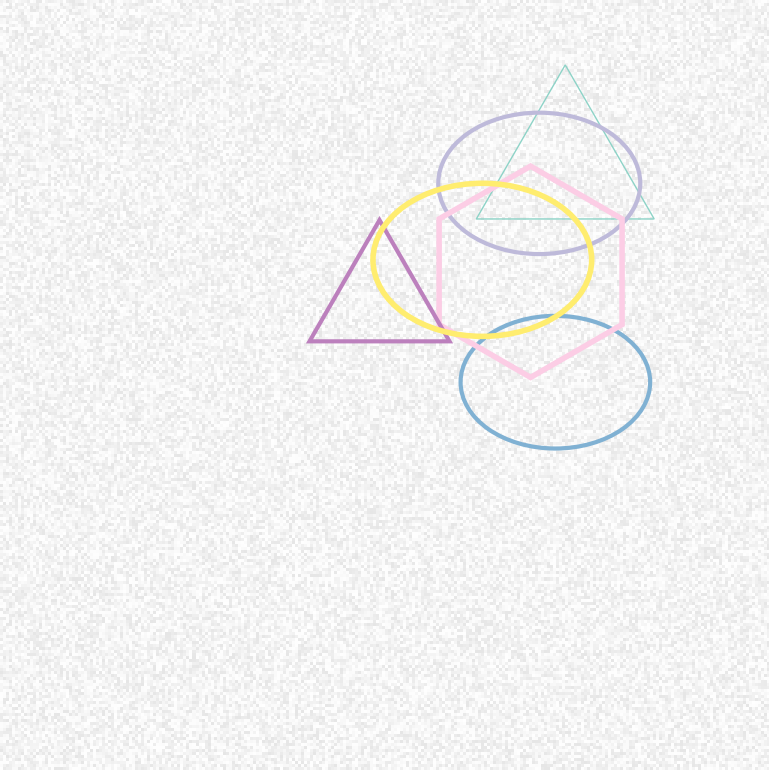[{"shape": "triangle", "thickness": 0.5, "radius": 0.67, "center": [0.734, 0.782]}, {"shape": "oval", "thickness": 1.5, "radius": 0.66, "center": [0.7, 0.762]}, {"shape": "oval", "thickness": 1.5, "radius": 0.62, "center": [0.721, 0.504]}, {"shape": "hexagon", "thickness": 2, "radius": 0.69, "center": [0.689, 0.647]}, {"shape": "triangle", "thickness": 1.5, "radius": 0.52, "center": [0.493, 0.609]}, {"shape": "oval", "thickness": 2, "radius": 0.71, "center": [0.626, 0.663]}]